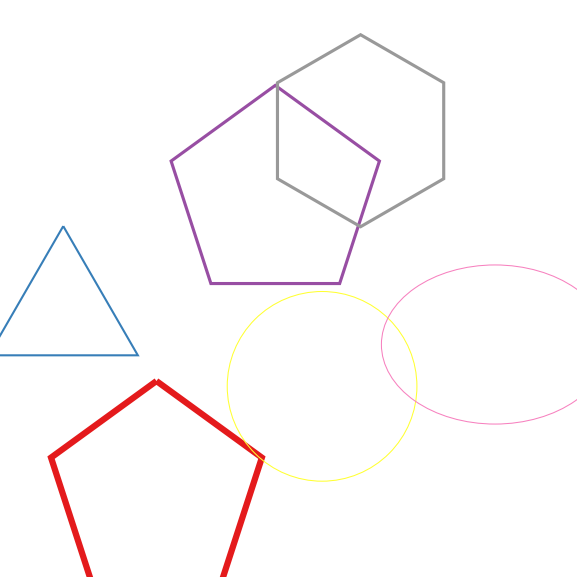[{"shape": "pentagon", "thickness": 3, "radius": 0.96, "center": [0.271, 0.147]}, {"shape": "triangle", "thickness": 1, "radius": 0.75, "center": [0.11, 0.458]}, {"shape": "pentagon", "thickness": 1.5, "radius": 0.95, "center": [0.477, 0.662]}, {"shape": "circle", "thickness": 0.5, "radius": 0.82, "center": [0.558, 0.33]}, {"shape": "oval", "thickness": 0.5, "radius": 0.98, "center": [0.857, 0.403]}, {"shape": "hexagon", "thickness": 1.5, "radius": 0.83, "center": [0.624, 0.773]}]